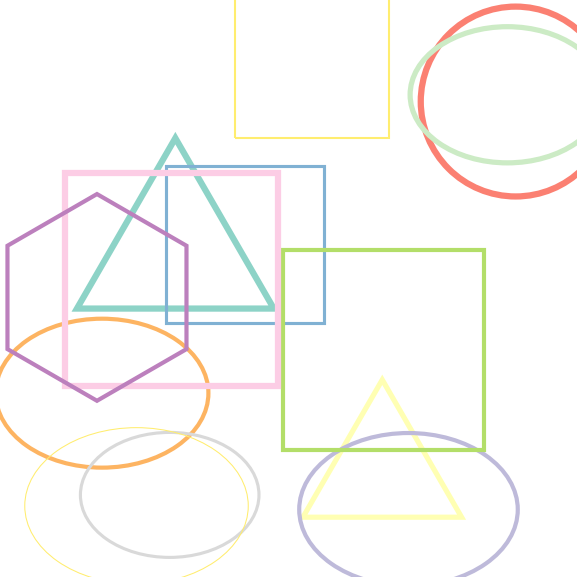[{"shape": "triangle", "thickness": 3, "radius": 0.98, "center": [0.304, 0.563]}, {"shape": "triangle", "thickness": 2.5, "radius": 0.79, "center": [0.662, 0.183]}, {"shape": "oval", "thickness": 2, "radius": 0.95, "center": [0.707, 0.117]}, {"shape": "circle", "thickness": 3, "radius": 0.82, "center": [0.893, 0.823]}, {"shape": "square", "thickness": 1.5, "radius": 0.68, "center": [0.424, 0.575]}, {"shape": "oval", "thickness": 2, "radius": 0.92, "center": [0.177, 0.318]}, {"shape": "square", "thickness": 2, "radius": 0.87, "center": [0.664, 0.393]}, {"shape": "square", "thickness": 3, "radius": 0.92, "center": [0.298, 0.515]}, {"shape": "oval", "thickness": 1.5, "radius": 0.77, "center": [0.294, 0.142]}, {"shape": "hexagon", "thickness": 2, "radius": 0.89, "center": [0.168, 0.484]}, {"shape": "oval", "thickness": 2.5, "radius": 0.84, "center": [0.879, 0.835]}, {"shape": "square", "thickness": 1, "radius": 0.67, "center": [0.54, 0.894]}, {"shape": "oval", "thickness": 0.5, "radius": 0.97, "center": [0.236, 0.123]}]